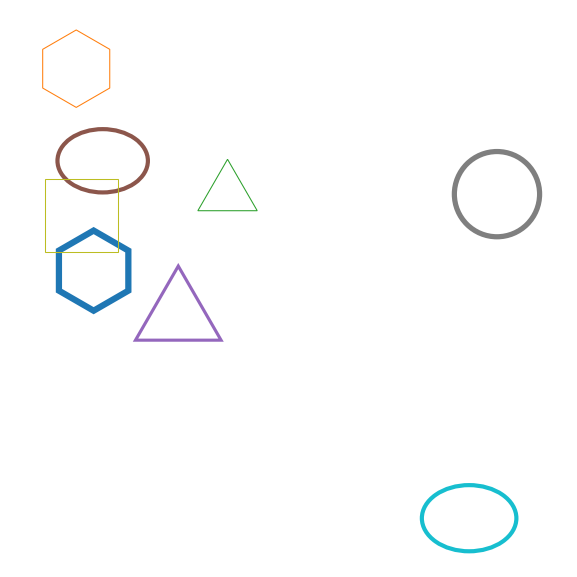[{"shape": "hexagon", "thickness": 3, "radius": 0.35, "center": [0.162, 0.531]}, {"shape": "hexagon", "thickness": 0.5, "radius": 0.34, "center": [0.132, 0.88]}, {"shape": "triangle", "thickness": 0.5, "radius": 0.3, "center": [0.394, 0.664]}, {"shape": "triangle", "thickness": 1.5, "radius": 0.43, "center": [0.309, 0.453]}, {"shape": "oval", "thickness": 2, "radius": 0.39, "center": [0.178, 0.721]}, {"shape": "circle", "thickness": 2.5, "radius": 0.37, "center": [0.861, 0.663]}, {"shape": "square", "thickness": 0.5, "radius": 0.32, "center": [0.142, 0.627]}, {"shape": "oval", "thickness": 2, "radius": 0.41, "center": [0.812, 0.102]}]